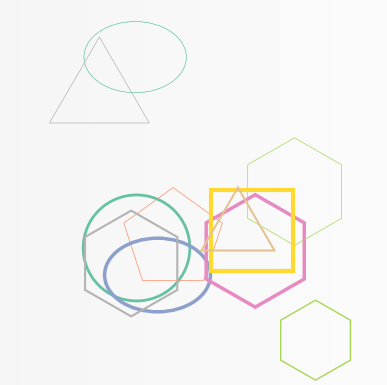[{"shape": "circle", "thickness": 2, "radius": 0.69, "center": [0.352, 0.356]}, {"shape": "oval", "thickness": 0.5, "radius": 0.66, "center": [0.349, 0.852]}, {"shape": "pentagon", "thickness": 0.5, "radius": 0.67, "center": [0.447, 0.379]}, {"shape": "oval", "thickness": 2.5, "radius": 0.68, "center": [0.406, 0.286]}, {"shape": "hexagon", "thickness": 2.5, "radius": 0.73, "center": [0.659, 0.348]}, {"shape": "hexagon", "thickness": 0.5, "radius": 0.7, "center": [0.76, 0.502]}, {"shape": "hexagon", "thickness": 1, "radius": 0.52, "center": [0.814, 0.116]}, {"shape": "square", "thickness": 3, "radius": 0.53, "center": [0.651, 0.401]}, {"shape": "triangle", "thickness": 1.5, "radius": 0.55, "center": [0.614, 0.404]}, {"shape": "hexagon", "thickness": 1.5, "radius": 0.69, "center": [0.339, 0.316]}, {"shape": "triangle", "thickness": 0.5, "radius": 0.74, "center": [0.256, 0.755]}]